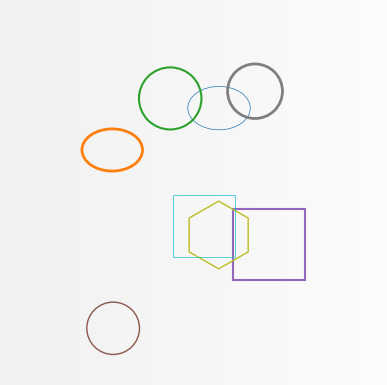[{"shape": "oval", "thickness": 0.5, "radius": 0.4, "center": [0.565, 0.719]}, {"shape": "oval", "thickness": 2, "radius": 0.39, "center": [0.29, 0.61]}, {"shape": "circle", "thickness": 1.5, "radius": 0.4, "center": [0.439, 0.744]}, {"shape": "square", "thickness": 1.5, "radius": 0.46, "center": [0.694, 0.365]}, {"shape": "circle", "thickness": 1, "radius": 0.34, "center": [0.292, 0.147]}, {"shape": "circle", "thickness": 2, "radius": 0.35, "center": [0.658, 0.763]}, {"shape": "hexagon", "thickness": 1, "radius": 0.44, "center": [0.564, 0.39]}, {"shape": "square", "thickness": 0.5, "radius": 0.4, "center": [0.526, 0.413]}]